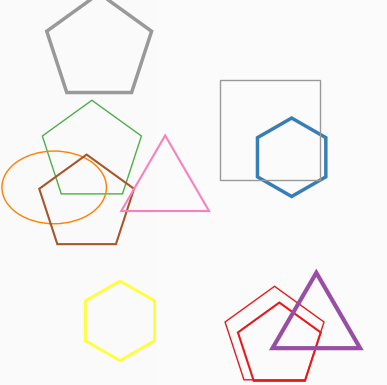[{"shape": "pentagon", "thickness": 1, "radius": 0.67, "center": [0.709, 0.122]}, {"shape": "pentagon", "thickness": 1.5, "radius": 0.56, "center": [0.721, 0.102]}, {"shape": "hexagon", "thickness": 2.5, "radius": 0.51, "center": [0.753, 0.592]}, {"shape": "pentagon", "thickness": 1, "radius": 0.67, "center": [0.237, 0.605]}, {"shape": "triangle", "thickness": 3, "radius": 0.65, "center": [0.816, 0.161]}, {"shape": "oval", "thickness": 1, "radius": 0.67, "center": [0.14, 0.513]}, {"shape": "hexagon", "thickness": 2, "radius": 0.52, "center": [0.31, 0.167]}, {"shape": "pentagon", "thickness": 1.5, "radius": 0.64, "center": [0.224, 0.47]}, {"shape": "triangle", "thickness": 1.5, "radius": 0.65, "center": [0.426, 0.517]}, {"shape": "square", "thickness": 1, "radius": 0.65, "center": [0.697, 0.662]}, {"shape": "pentagon", "thickness": 2.5, "radius": 0.71, "center": [0.256, 0.875]}]